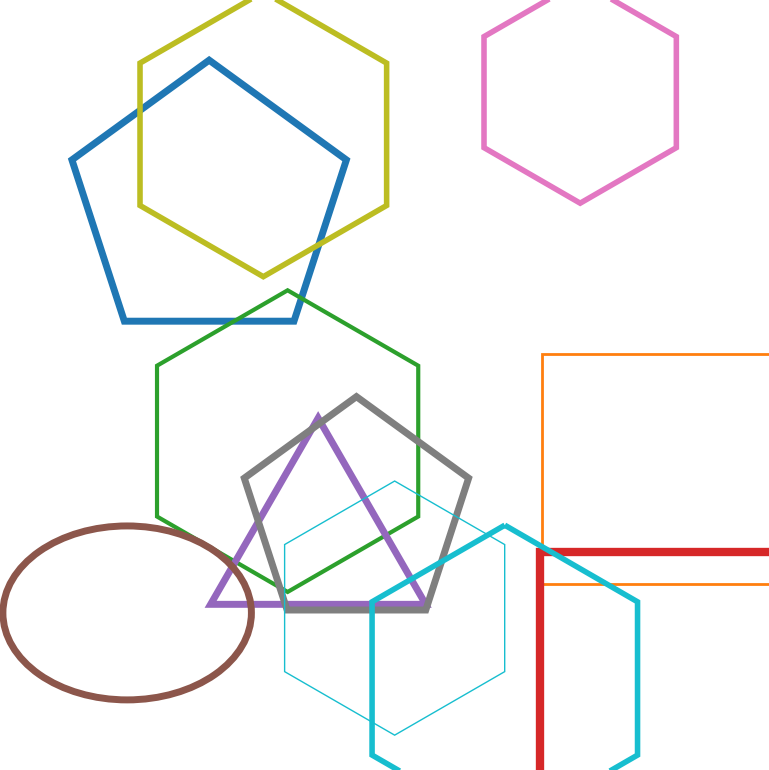[{"shape": "pentagon", "thickness": 2.5, "radius": 0.94, "center": [0.272, 0.734]}, {"shape": "square", "thickness": 1, "radius": 0.75, "center": [0.853, 0.391]}, {"shape": "hexagon", "thickness": 1.5, "radius": 0.98, "center": [0.374, 0.427]}, {"shape": "square", "thickness": 3, "radius": 0.83, "center": [0.868, 0.117]}, {"shape": "triangle", "thickness": 2.5, "radius": 0.81, "center": [0.413, 0.296]}, {"shape": "oval", "thickness": 2.5, "radius": 0.81, "center": [0.165, 0.204]}, {"shape": "hexagon", "thickness": 2, "radius": 0.72, "center": [0.753, 0.88]}, {"shape": "pentagon", "thickness": 2.5, "radius": 0.77, "center": [0.463, 0.332]}, {"shape": "hexagon", "thickness": 2, "radius": 0.92, "center": [0.342, 0.826]}, {"shape": "hexagon", "thickness": 2, "radius": 1.0, "center": [0.656, 0.119]}, {"shape": "hexagon", "thickness": 0.5, "radius": 0.83, "center": [0.513, 0.21]}]